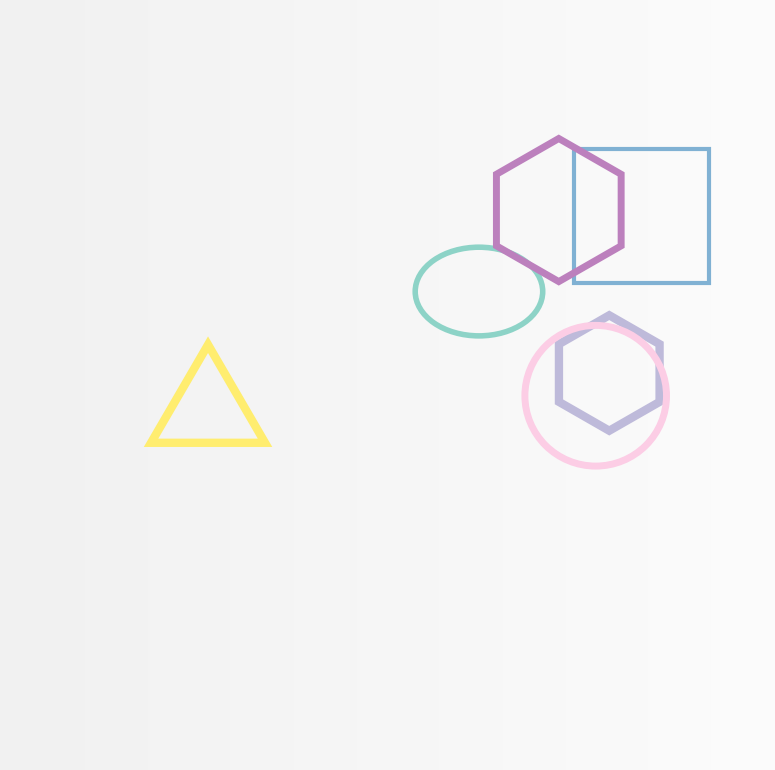[{"shape": "oval", "thickness": 2, "radius": 0.41, "center": [0.618, 0.621]}, {"shape": "hexagon", "thickness": 3, "radius": 0.37, "center": [0.786, 0.516]}, {"shape": "square", "thickness": 1.5, "radius": 0.43, "center": [0.828, 0.719]}, {"shape": "circle", "thickness": 2.5, "radius": 0.46, "center": [0.769, 0.486]}, {"shape": "hexagon", "thickness": 2.5, "radius": 0.46, "center": [0.721, 0.727]}, {"shape": "triangle", "thickness": 3, "radius": 0.42, "center": [0.268, 0.467]}]